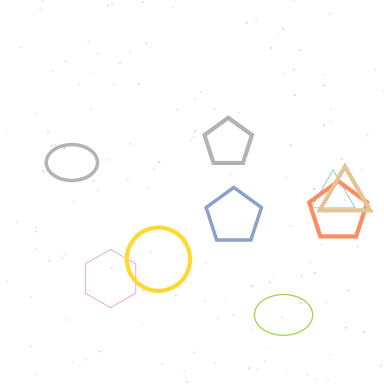[{"shape": "triangle", "thickness": 0.5, "radius": 0.33, "center": [0.865, 0.493]}, {"shape": "pentagon", "thickness": 3, "radius": 0.4, "center": [0.879, 0.45]}, {"shape": "pentagon", "thickness": 2.5, "radius": 0.38, "center": [0.607, 0.438]}, {"shape": "hexagon", "thickness": 0.5, "radius": 0.38, "center": [0.287, 0.277]}, {"shape": "oval", "thickness": 1, "radius": 0.38, "center": [0.736, 0.182]}, {"shape": "circle", "thickness": 3, "radius": 0.41, "center": [0.412, 0.327]}, {"shape": "triangle", "thickness": 3, "radius": 0.38, "center": [0.896, 0.492]}, {"shape": "oval", "thickness": 2.5, "radius": 0.33, "center": [0.187, 0.578]}, {"shape": "pentagon", "thickness": 3, "radius": 0.32, "center": [0.593, 0.629]}]